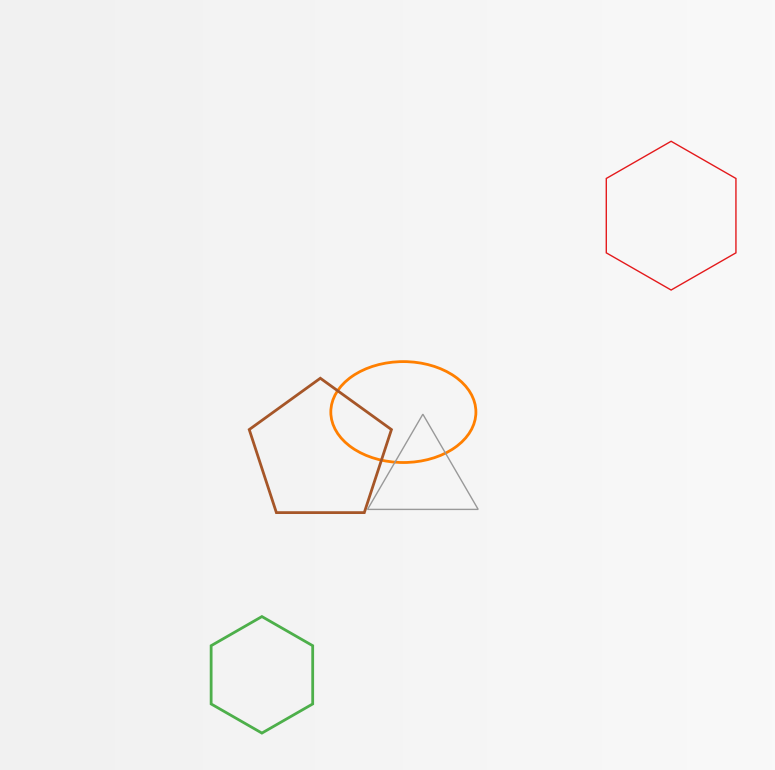[{"shape": "hexagon", "thickness": 0.5, "radius": 0.48, "center": [0.866, 0.72]}, {"shape": "hexagon", "thickness": 1, "radius": 0.38, "center": [0.338, 0.124]}, {"shape": "oval", "thickness": 1, "radius": 0.47, "center": [0.52, 0.465]}, {"shape": "pentagon", "thickness": 1, "radius": 0.48, "center": [0.413, 0.412]}, {"shape": "triangle", "thickness": 0.5, "radius": 0.41, "center": [0.546, 0.38]}]